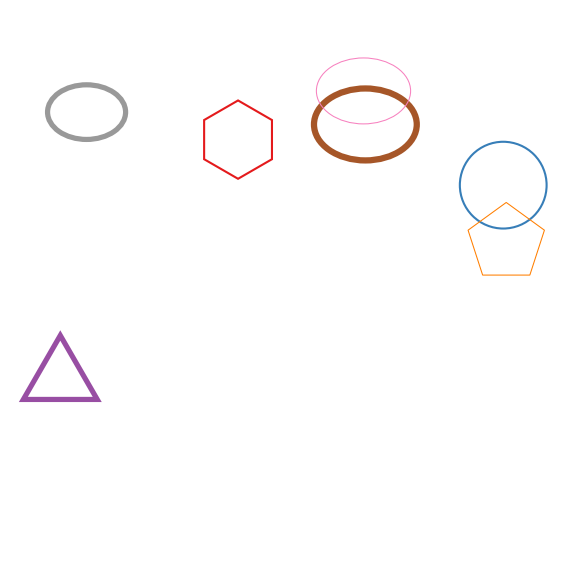[{"shape": "hexagon", "thickness": 1, "radius": 0.34, "center": [0.412, 0.757]}, {"shape": "circle", "thickness": 1, "radius": 0.38, "center": [0.871, 0.679]}, {"shape": "triangle", "thickness": 2.5, "radius": 0.37, "center": [0.104, 0.344]}, {"shape": "pentagon", "thickness": 0.5, "radius": 0.35, "center": [0.877, 0.579]}, {"shape": "oval", "thickness": 3, "radius": 0.44, "center": [0.633, 0.784]}, {"shape": "oval", "thickness": 0.5, "radius": 0.41, "center": [0.629, 0.842]}, {"shape": "oval", "thickness": 2.5, "radius": 0.34, "center": [0.15, 0.805]}]